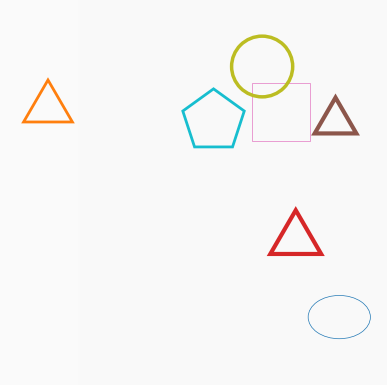[{"shape": "oval", "thickness": 0.5, "radius": 0.4, "center": [0.876, 0.176]}, {"shape": "triangle", "thickness": 2, "radius": 0.36, "center": [0.124, 0.72]}, {"shape": "triangle", "thickness": 3, "radius": 0.38, "center": [0.763, 0.378]}, {"shape": "triangle", "thickness": 3, "radius": 0.31, "center": [0.866, 0.684]}, {"shape": "square", "thickness": 0.5, "radius": 0.37, "center": [0.726, 0.709]}, {"shape": "circle", "thickness": 2.5, "radius": 0.39, "center": [0.677, 0.827]}, {"shape": "pentagon", "thickness": 2, "radius": 0.42, "center": [0.551, 0.686]}]